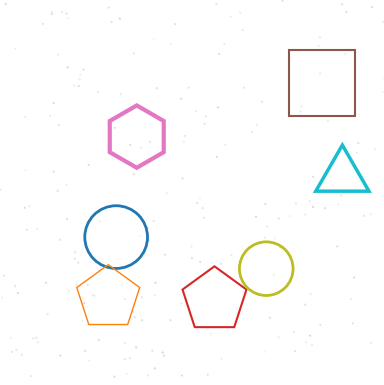[{"shape": "circle", "thickness": 2, "radius": 0.41, "center": [0.302, 0.384]}, {"shape": "pentagon", "thickness": 1, "radius": 0.43, "center": [0.281, 0.227]}, {"shape": "pentagon", "thickness": 1.5, "radius": 0.44, "center": [0.557, 0.221]}, {"shape": "square", "thickness": 1.5, "radius": 0.43, "center": [0.837, 0.785]}, {"shape": "hexagon", "thickness": 3, "radius": 0.4, "center": [0.355, 0.645]}, {"shape": "circle", "thickness": 2, "radius": 0.35, "center": [0.692, 0.302]}, {"shape": "triangle", "thickness": 2.5, "radius": 0.4, "center": [0.889, 0.543]}]